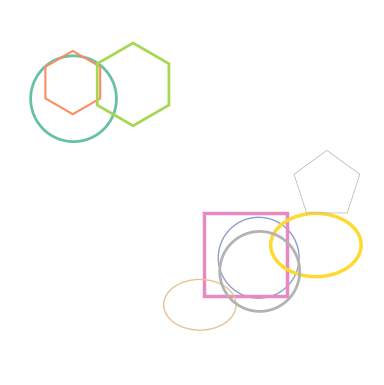[{"shape": "circle", "thickness": 2, "radius": 0.56, "center": [0.191, 0.744]}, {"shape": "hexagon", "thickness": 1.5, "radius": 0.41, "center": [0.189, 0.786]}, {"shape": "circle", "thickness": 1, "radius": 0.52, "center": [0.672, 0.331]}, {"shape": "square", "thickness": 2.5, "radius": 0.54, "center": [0.637, 0.338]}, {"shape": "hexagon", "thickness": 2, "radius": 0.54, "center": [0.346, 0.781]}, {"shape": "oval", "thickness": 2.5, "radius": 0.59, "center": [0.821, 0.364]}, {"shape": "oval", "thickness": 1, "radius": 0.47, "center": [0.519, 0.208]}, {"shape": "pentagon", "thickness": 0.5, "radius": 0.45, "center": [0.849, 0.52]}, {"shape": "circle", "thickness": 2, "radius": 0.52, "center": [0.675, 0.295]}]